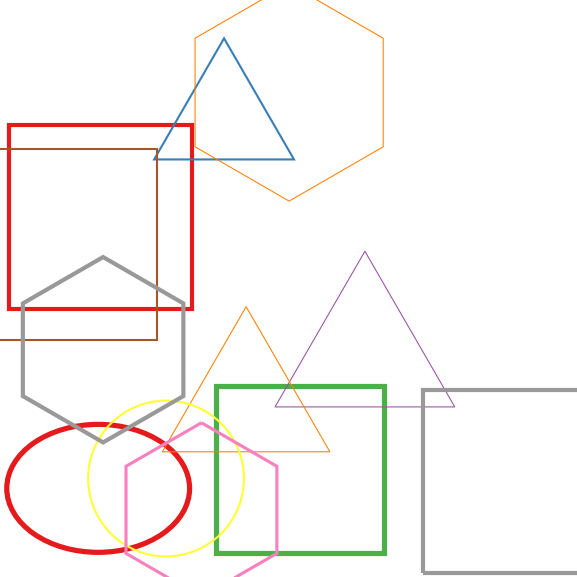[{"shape": "square", "thickness": 2, "radius": 0.79, "center": [0.174, 0.623]}, {"shape": "oval", "thickness": 2.5, "radius": 0.79, "center": [0.17, 0.153]}, {"shape": "triangle", "thickness": 1, "radius": 0.7, "center": [0.388, 0.793]}, {"shape": "square", "thickness": 2.5, "radius": 0.73, "center": [0.52, 0.186]}, {"shape": "triangle", "thickness": 0.5, "radius": 0.9, "center": [0.632, 0.384]}, {"shape": "hexagon", "thickness": 0.5, "radius": 0.94, "center": [0.501, 0.839]}, {"shape": "triangle", "thickness": 0.5, "radius": 0.84, "center": [0.426, 0.301]}, {"shape": "circle", "thickness": 1, "radius": 0.67, "center": [0.288, 0.171]}, {"shape": "square", "thickness": 1, "radius": 0.82, "center": [0.107, 0.575]}, {"shape": "hexagon", "thickness": 1.5, "radius": 0.75, "center": [0.349, 0.116]}, {"shape": "hexagon", "thickness": 2, "radius": 0.8, "center": [0.179, 0.394]}, {"shape": "square", "thickness": 2, "radius": 0.79, "center": [0.892, 0.165]}]